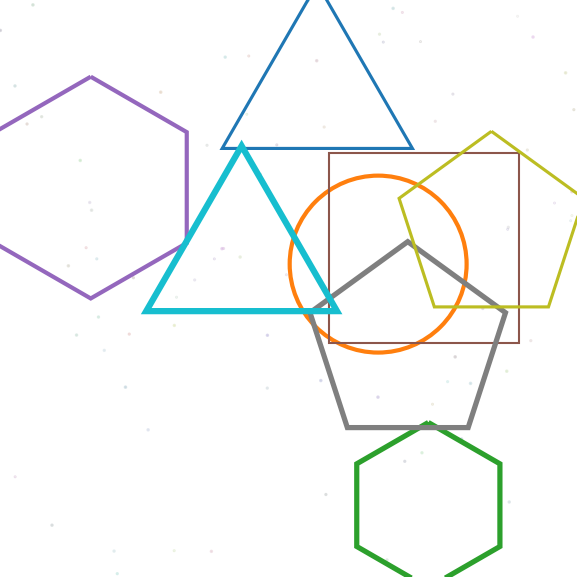[{"shape": "triangle", "thickness": 1.5, "radius": 0.95, "center": [0.549, 0.837]}, {"shape": "circle", "thickness": 2, "radius": 0.77, "center": [0.655, 0.542]}, {"shape": "hexagon", "thickness": 2.5, "radius": 0.72, "center": [0.742, 0.124]}, {"shape": "hexagon", "thickness": 2, "radius": 0.96, "center": [0.157, 0.674]}, {"shape": "square", "thickness": 1, "radius": 0.82, "center": [0.733, 0.57]}, {"shape": "pentagon", "thickness": 2.5, "radius": 0.89, "center": [0.706, 0.403]}, {"shape": "pentagon", "thickness": 1.5, "radius": 0.84, "center": [0.851, 0.604]}, {"shape": "triangle", "thickness": 3, "radius": 0.95, "center": [0.418, 0.556]}]